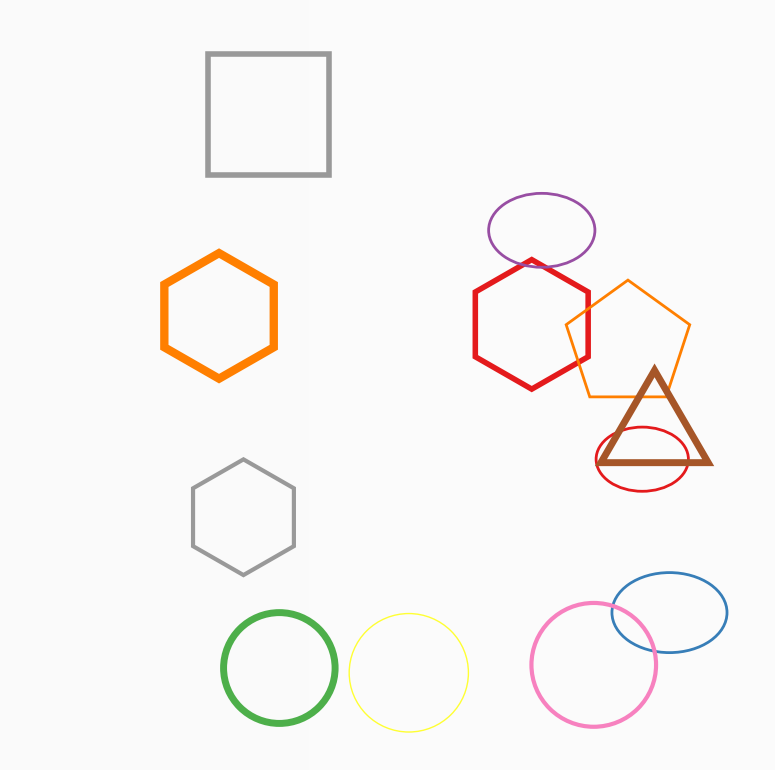[{"shape": "oval", "thickness": 1, "radius": 0.3, "center": [0.829, 0.404]}, {"shape": "hexagon", "thickness": 2, "radius": 0.42, "center": [0.686, 0.579]}, {"shape": "oval", "thickness": 1, "radius": 0.37, "center": [0.864, 0.204]}, {"shape": "circle", "thickness": 2.5, "radius": 0.36, "center": [0.36, 0.132]}, {"shape": "oval", "thickness": 1, "radius": 0.34, "center": [0.699, 0.701]}, {"shape": "pentagon", "thickness": 1, "radius": 0.42, "center": [0.81, 0.552]}, {"shape": "hexagon", "thickness": 3, "radius": 0.41, "center": [0.283, 0.59]}, {"shape": "circle", "thickness": 0.5, "radius": 0.38, "center": [0.527, 0.126]}, {"shape": "triangle", "thickness": 2.5, "radius": 0.4, "center": [0.845, 0.439]}, {"shape": "circle", "thickness": 1.5, "radius": 0.4, "center": [0.766, 0.137]}, {"shape": "square", "thickness": 2, "radius": 0.39, "center": [0.346, 0.852]}, {"shape": "hexagon", "thickness": 1.5, "radius": 0.38, "center": [0.314, 0.328]}]